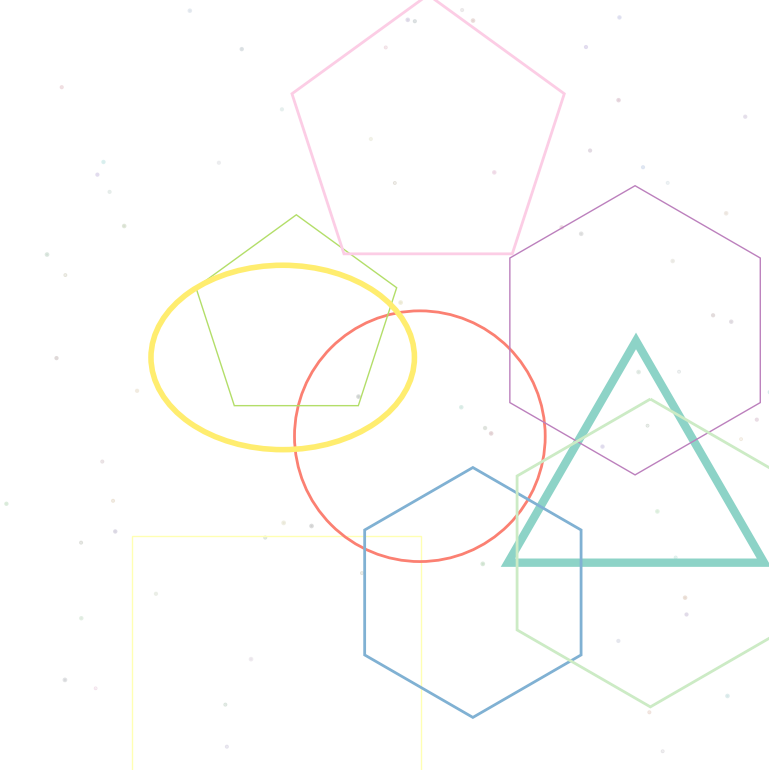[{"shape": "triangle", "thickness": 3, "radius": 0.96, "center": [0.826, 0.365]}, {"shape": "square", "thickness": 0.5, "radius": 0.94, "center": [0.359, 0.115]}, {"shape": "circle", "thickness": 1, "radius": 0.81, "center": [0.545, 0.433]}, {"shape": "hexagon", "thickness": 1, "radius": 0.81, "center": [0.614, 0.231]}, {"shape": "pentagon", "thickness": 0.5, "radius": 0.69, "center": [0.385, 0.584]}, {"shape": "pentagon", "thickness": 1, "radius": 0.93, "center": [0.556, 0.821]}, {"shape": "hexagon", "thickness": 0.5, "radius": 0.94, "center": [0.825, 0.571]}, {"shape": "hexagon", "thickness": 1, "radius": 1.0, "center": [0.845, 0.282]}, {"shape": "oval", "thickness": 2, "radius": 0.86, "center": [0.367, 0.536]}]